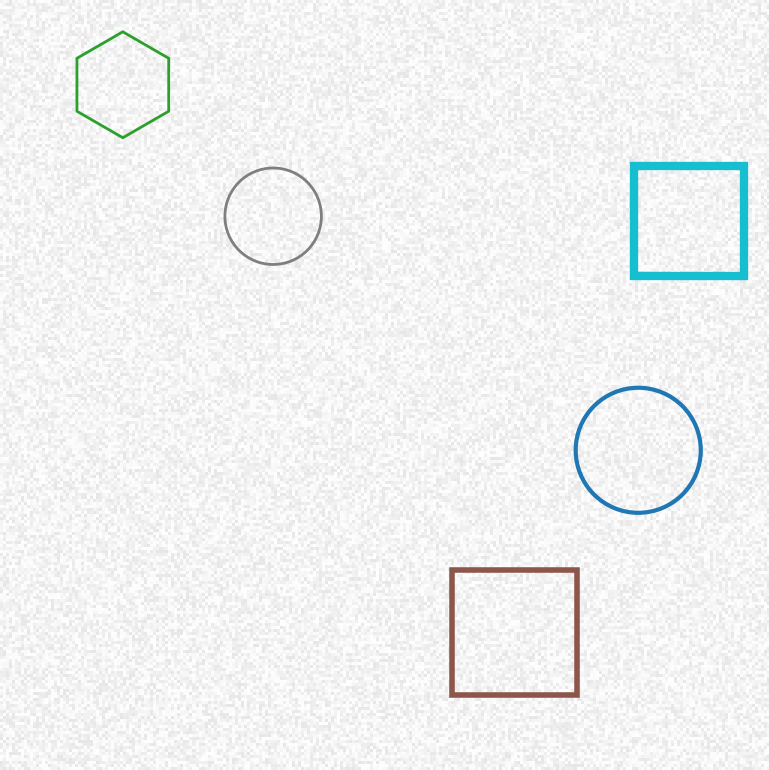[{"shape": "circle", "thickness": 1.5, "radius": 0.41, "center": [0.829, 0.415]}, {"shape": "hexagon", "thickness": 1, "radius": 0.34, "center": [0.16, 0.89]}, {"shape": "square", "thickness": 2, "radius": 0.4, "center": [0.669, 0.179]}, {"shape": "circle", "thickness": 1, "radius": 0.31, "center": [0.355, 0.719]}, {"shape": "square", "thickness": 3, "radius": 0.36, "center": [0.895, 0.713]}]